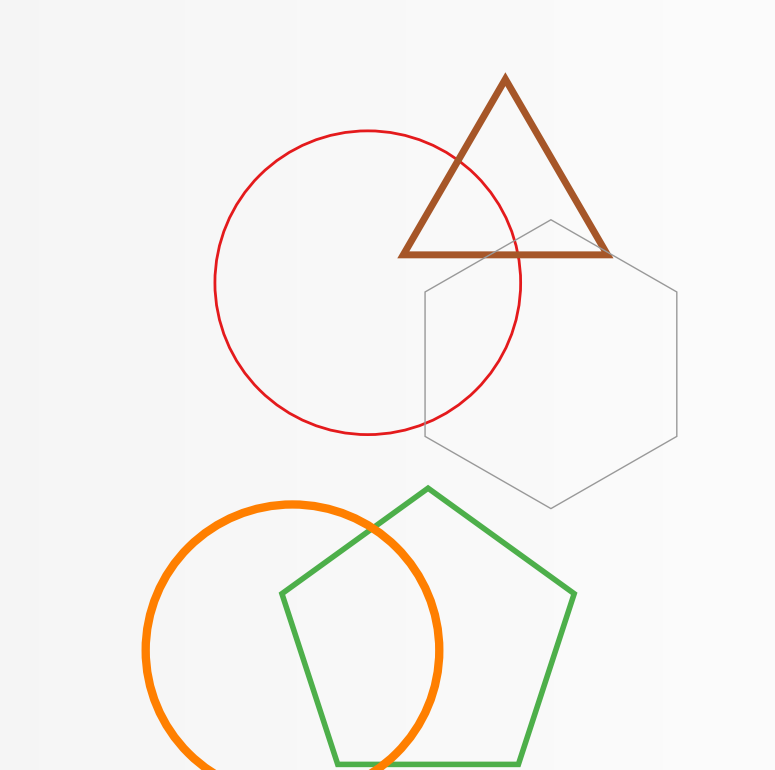[{"shape": "circle", "thickness": 1, "radius": 0.99, "center": [0.475, 0.633]}, {"shape": "pentagon", "thickness": 2, "radius": 0.99, "center": [0.552, 0.168]}, {"shape": "circle", "thickness": 3, "radius": 0.95, "center": [0.377, 0.155]}, {"shape": "triangle", "thickness": 2.5, "radius": 0.76, "center": [0.652, 0.745]}, {"shape": "hexagon", "thickness": 0.5, "radius": 0.94, "center": [0.711, 0.527]}]